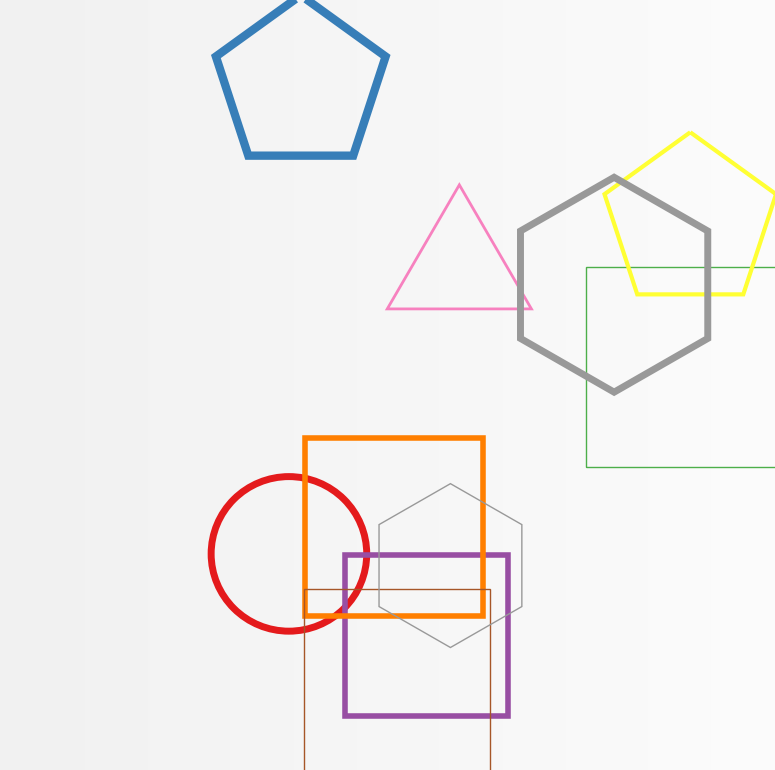[{"shape": "circle", "thickness": 2.5, "radius": 0.5, "center": [0.373, 0.281]}, {"shape": "pentagon", "thickness": 3, "radius": 0.58, "center": [0.388, 0.891]}, {"shape": "square", "thickness": 0.5, "radius": 0.65, "center": [0.886, 0.524]}, {"shape": "square", "thickness": 2, "radius": 0.53, "center": [0.55, 0.175]}, {"shape": "square", "thickness": 2, "radius": 0.58, "center": [0.509, 0.315]}, {"shape": "pentagon", "thickness": 1.5, "radius": 0.58, "center": [0.891, 0.712]}, {"shape": "square", "thickness": 0.5, "radius": 0.6, "center": [0.512, 0.115]}, {"shape": "triangle", "thickness": 1, "radius": 0.54, "center": [0.593, 0.653]}, {"shape": "hexagon", "thickness": 0.5, "radius": 0.53, "center": [0.581, 0.265]}, {"shape": "hexagon", "thickness": 2.5, "radius": 0.7, "center": [0.792, 0.63]}]